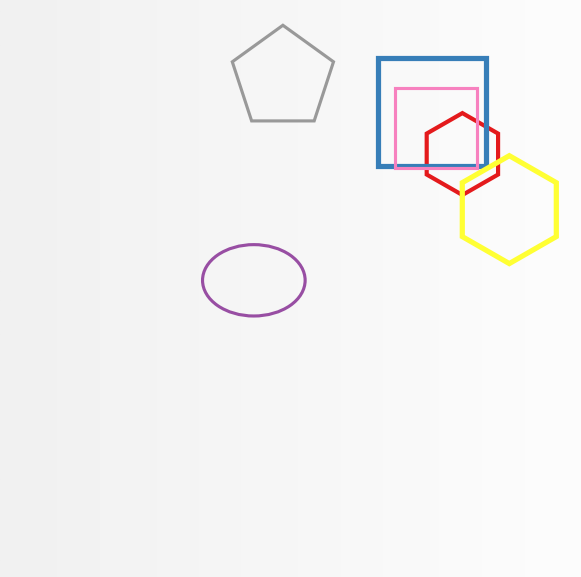[{"shape": "hexagon", "thickness": 2, "radius": 0.35, "center": [0.796, 0.732]}, {"shape": "square", "thickness": 2.5, "radius": 0.47, "center": [0.743, 0.806]}, {"shape": "oval", "thickness": 1.5, "radius": 0.44, "center": [0.437, 0.514]}, {"shape": "hexagon", "thickness": 2.5, "radius": 0.47, "center": [0.876, 0.636]}, {"shape": "square", "thickness": 1.5, "radius": 0.35, "center": [0.75, 0.778]}, {"shape": "pentagon", "thickness": 1.5, "radius": 0.46, "center": [0.487, 0.864]}]